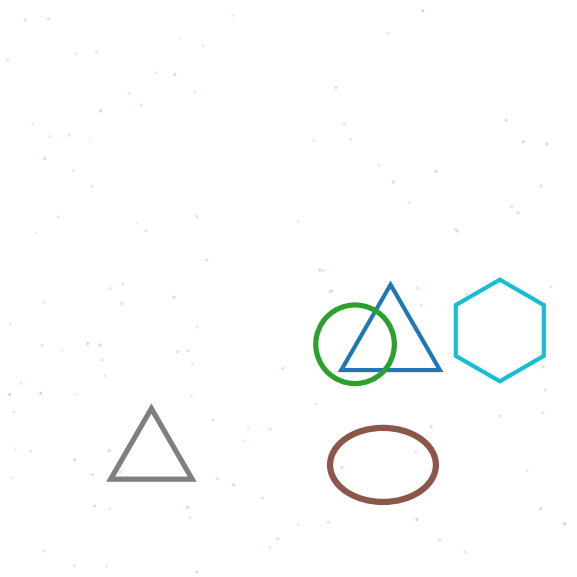[{"shape": "triangle", "thickness": 2, "radius": 0.49, "center": [0.676, 0.408]}, {"shape": "circle", "thickness": 2.5, "radius": 0.34, "center": [0.615, 0.403]}, {"shape": "oval", "thickness": 3, "radius": 0.46, "center": [0.663, 0.194]}, {"shape": "triangle", "thickness": 2.5, "radius": 0.41, "center": [0.262, 0.21]}, {"shape": "hexagon", "thickness": 2, "radius": 0.44, "center": [0.865, 0.427]}]